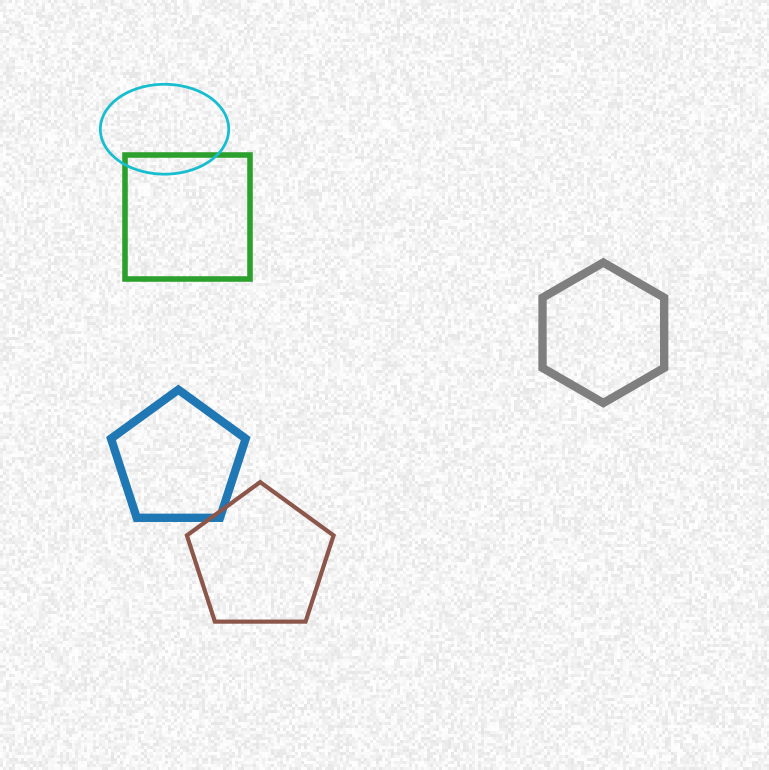[{"shape": "pentagon", "thickness": 3, "radius": 0.46, "center": [0.232, 0.402]}, {"shape": "square", "thickness": 2, "radius": 0.4, "center": [0.243, 0.718]}, {"shape": "pentagon", "thickness": 1.5, "radius": 0.5, "center": [0.338, 0.274]}, {"shape": "hexagon", "thickness": 3, "radius": 0.46, "center": [0.784, 0.568]}, {"shape": "oval", "thickness": 1, "radius": 0.42, "center": [0.214, 0.832]}]